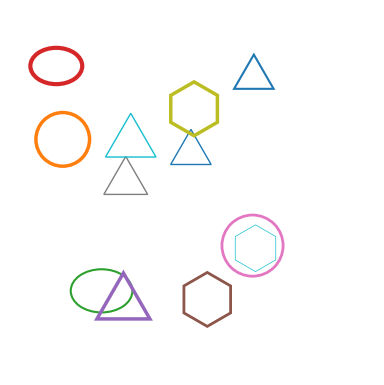[{"shape": "triangle", "thickness": 1.5, "radius": 0.3, "center": [0.659, 0.799]}, {"shape": "triangle", "thickness": 1, "radius": 0.3, "center": [0.496, 0.603]}, {"shape": "circle", "thickness": 2.5, "radius": 0.35, "center": [0.163, 0.638]}, {"shape": "oval", "thickness": 1.5, "radius": 0.4, "center": [0.264, 0.245]}, {"shape": "oval", "thickness": 3, "radius": 0.34, "center": [0.146, 0.829]}, {"shape": "triangle", "thickness": 2.5, "radius": 0.4, "center": [0.321, 0.211]}, {"shape": "hexagon", "thickness": 2, "radius": 0.35, "center": [0.538, 0.222]}, {"shape": "circle", "thickness": 2, "radius": 0.4, "center": [0.656, 0.362]}, {"shape": "triangle", "thickness": 1, "radius": 0.33, "center": [0.327, 0.528]}, {"shape": "hexagon", "thickness": 2.5, "radius": 0.35, "center": [0.504, 0.717]}, {"shape": "triangle", "thickness": 1, "radius": 0.38, "center": [0.34, 0.63]}, {"shape": "hexagon", "thickness": 0.5, "radius": 0.3, "center": [0.664, 0.355]}]